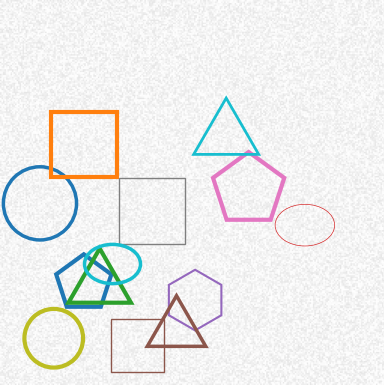[{"shape": "pentagon", "thickness": 3, "radius": 0.38, "center": [0.218, 0.264]}, {"shape": "circle", "thickness": 2.5, "radius": 0.48, "center": [0.104, 0.472]}, {"shape": "square", "thickness": 3, "radius": 0.43, "center": [0.219, 0.625]}, {"shape": "triangle", "thickness": 3, "radius": 0.47, "center": [0.259, 0.261]}, {"shape": "oval", "thickness": 0.5, "radius": 0.39, "center": [0.792, 0.415]}, {"shape": "hexagon", "thickness": 1.5, "radius": 0.39, "center": [0.507, 0.221]}, {"shape": "square", "thickness": 1, "radius": 0.34, "center": [0.358, 0.102]}, {"shape": "triangle", "thickness": 2.5, "radius": 0.44, "center": [0.458, 0.144]}, {"shape": "pentagon", "thickness": 3, "radius": 0.49, "center": [0.646, 0.508]}, {"shape": "square", "thickness": 1, "radius": 0.43, "center": [0.395, 0.452]}, {"shape": "circle", "thickness": 3, "radius": 0.38, "center": [0.14, 0.121]}, {"shape": "triangle", "thickness": 2, "radius": 0.49, "center": [0.587, 0.648]}, {"shape": "oval", "thickness": 2.5, "radius": 0.36, "center": [0.292, 0.314]}]